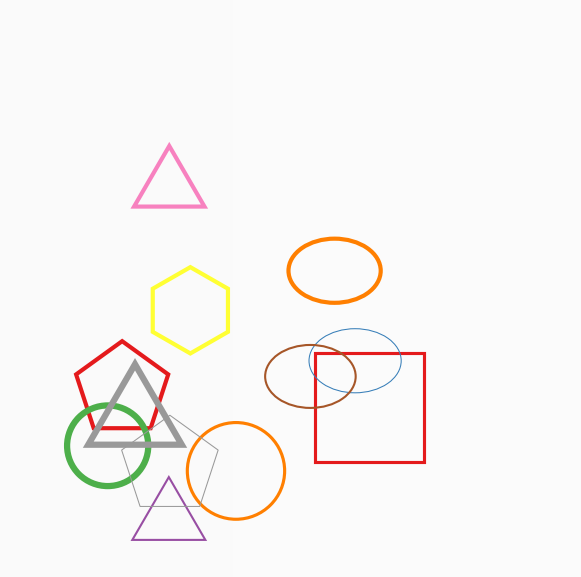[{"shape": "square", "thickness": 1.5, "radius": 0.47, "center": [0.636, 0.293]}, {"shape": "pentagon", "thickness": 2, "radius": 0.42, "center": [0.21, 0.325]}, {"shape": "oval", "thickness": 0.5, "radius": 0.4, "center": [0.611, 0.374]}, {"shape": "circle", "thickness": 3, "radius": 0.35, "center": [0.185, 0.227]}, {"shape": "triangle", "thickness": 1, "radius": 0.36, "center": [0.29, 0.1]}, {"shape": "circle", "thickness": 1.5, "radius": 0.42, "center": [0.406, 0.184]}, {"shape": "oval", "thickness": 2, "radius": 0.4, "center": [0.576, 0.53]}, {"shape": "hexagon", "thickness": 2, "radius": 0.37, "center": [0.327, 0.462]}, {"shape": "oval", "thickness": 1, "radius": 0.39, "center": [0.534, 0.347]}, {"shape": "triangle", "thickness": 2, "radius": 0.35, "center": [0.291, 0.676]}, {"shape": "pentagon", "thickness": 0.5, "radius": 0.44, "center": [0.292, 0.193]}, {"shape": "triangle", "thickness": 3, "radius": 0.46, "center": [0.232, 0.276]}]